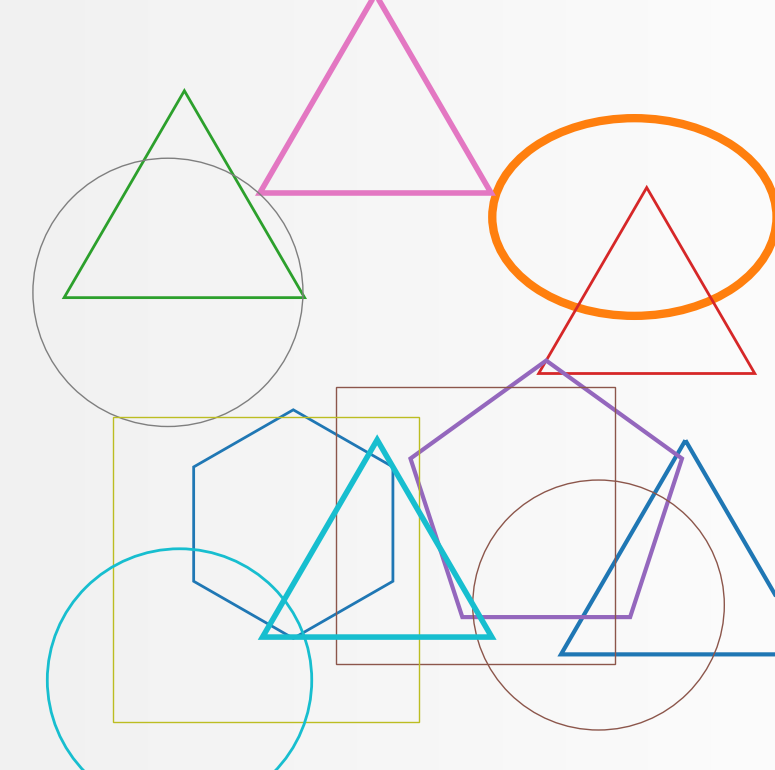[{"shape": "hexagon", "thickness": 1, "radius": 0.74, "center": [0.378, 0.319]}, {"shape": "triangle", "thickness": 1.5, "radius": 0.93, "center": [0.884, 0.243]}, {"shape": "oval", "thickness": 3, "radius": 0.92, "center": [0.819, 0.718]}, {"shape": "triangle", "thickness": 1, "radius": 0.9, "center": [0.238, 0.703]}, {"shape": "triangle", "thickness": 1, "radius": 0.8, "center": [0.834, 0.595]}, {"shape": "pentagon", "thickness": 1.5, "radius": 0.92, "center": [0.705, 0.348]}, {"shape": "square", "thickness": 0.5, "radius": 0.9, "center": [0.614, 0.318]}, {"shape": "circle", "thickness": 0.5, "radius": 0.81, "center": [0.772, 0.214]}, {"shape": "triangle", "thickness": 2, "radius": 0.86, "center": [0.484, 0.836]}, {"shape": "circle", "thickness": 0.5, "radius": 0.87, "center": [0.217, 0.62]}, {"shape": "square", "thickness": 0.5, "radius": 0.99, "center": [0.343, 0.26]}, {"shape": "circle", "thickness": 1, "radius": 0.85, "center": [0.232, 0.117]}, {"shape": "triangle", "thickness": 2, "radius": 0.85, "center": [0.487, 0.258]}]